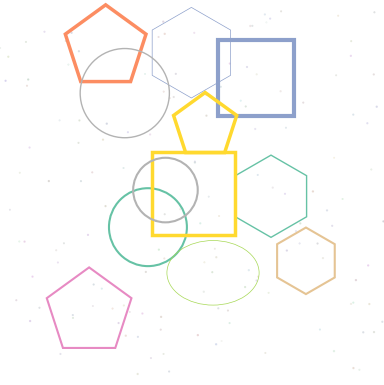[{"shape": "circle", "thickness": 1.5, "radius": 0.51, "center": [0.384, 0.41]}, {"shape": "hexagon", "thickness": 1, "radius": 0.53, "center": [0.704, 0.49]}, {"shape": "pentagon", "thickness": 2.5, "radius": 0.55, "center": [0.274, 0.877]}, {"shape": "hexagon", "thickness": 0.5, "radius": 0.59, "center": [0.497, 0.863]}, {"shape": "square", "thickness": 3, "radius": 0.5, "center": [0.666, 0.796]}, {"shape": "pentagon", "thickness": 1.5, "radius": 0.58, "center": [0.231, 0.19]}, {"shape": "oval", "thickness": 0.5, "radius": 0.6, "center": [0.553, 0.291]}, {"shape": "square", "thickness": 2.5, "radius": 0.54, "center": [0.502, 0.498]}, {"shape": "pentagon", "thickness": 2.5, "radius": 0.43, "center": [0.533, 0.673]}, {"shape": "hexagon", "thickness": 1.5, "radius": 0.43, "center": [0.795, 0.323]}, {"shape": "circle", "thickness": 1.5, "radius": 0.42, "center": [0.43, 0.506]}, {"shape": "circle", "thickness": 1, "radius": 0.58, "center": [0.324, 0.758]}]